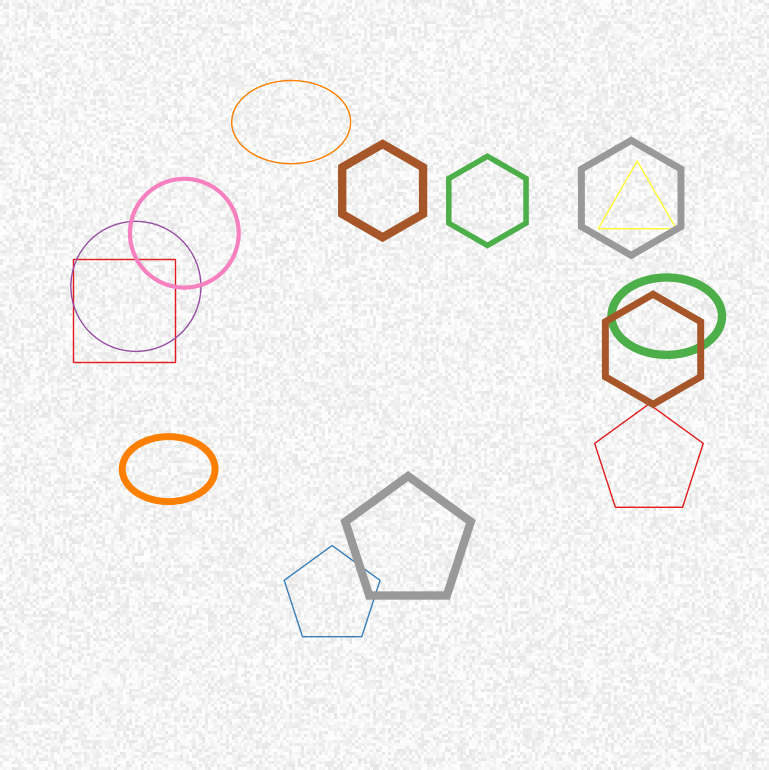[{"shape": "pentagon", "thickness": 0.5, "radius": 0.37, "center": [0.843, 0.401]}, {"shape": "square", "thickness": 0.5, "radius": 0.33, "center": [0.161, 0.597]}, {"shape": "pentagon", "thickness": 0.5, "radius": 0.33, "center": [0.431, 0.226]}, {"shape": "oval", "thickness": 3, "radius": 0.36, "center": [0.866, 0.589]}, {"shape": "hexagon", "thickness": 2, "radius": 0.29, "center": [0.633, 0.739]}, {"shape": "circle", "thickness": 0.5, "radius": 0.42, "center": [0.176, 0.628]}, {"shape": "oval", "thickness": 2.5, "radius": 0.3, "center": [0.219, 0.391]}, {"shape": "oval", "thickness": 0.5, "radius": 0.39, "center": [0.378, 0.841]}, {"shape": "triangle", "thickness": 0.5, "radius": 0.29, "center": [0.828, 0.732]}, {"shape": "hexagon", "thickness": 3, "radius": 0.3, "center": [0.497, 0.752]}, {"shape": "hexagon", "thickness": 2.5, "radius": 0.36, "center": [0.848, 0.546]}, {"shape": "circle", "thickness": 1.5, "radius": 0.35, "center": [0.239, 0.697]}, {"shape": "hexagon", "thickness": 2.5, "radius": 0.37, "center": [0.82, 0.743]}, {"shape": "pentagon", "thickness": 3, "radius": 0.43, "center": [0.53, 0.296]}]